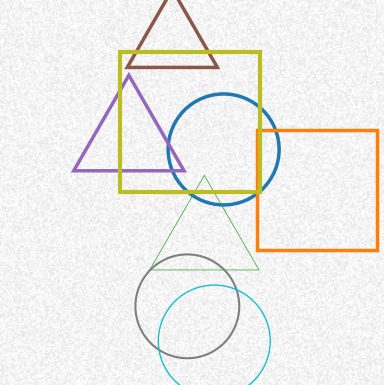[{"shape": "circle", "thickness": 2.5, "radius": 0.72, "center": [0.581, 0.612]}, {"shape": "square", "thickness": 2.5, "radius": 0.78, "center": [0.824, 0.506]}, {"shape": "triangle", "thickness": 0.5, "radius": 0.82, "center": [0.531, 0.381]}, {"shape": "triangle", "thickness": 2.5, "radius": 0.83, "center": [0.335, 0.639]}, {"shape": "triangle", "thickness": 2.5, "radius": 0.68, "center": [0.448, 0.892]}, {"shape": "circle", "thickness": 1.5, "radius": 0.67, "center": [0.487, 0.204]}, {"shape": "square", "thickness": 3, "radius": 0.91, "center": [0.494, 0.684]}, {"shape": "circle", "thickness": 1, "radius": 0.73, "center": [0.557, 0.114]}]